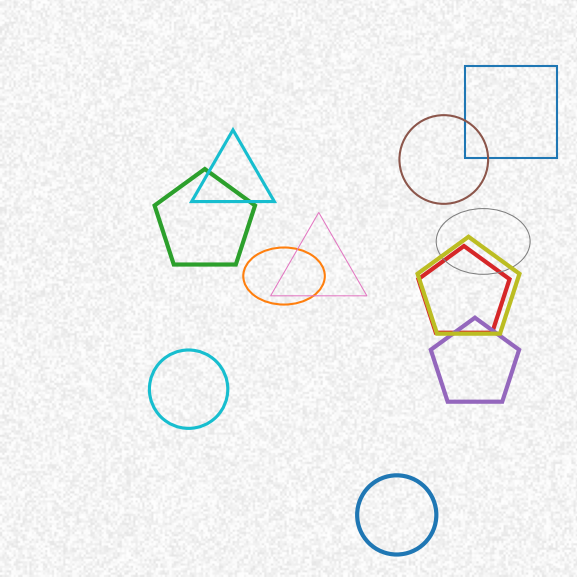[{"shape": "circle", "thickness": 2, "radius": 0.34, "center": [0.687, 0.107]}, {"shape": "square", "thickness": 1, "radius": 0.4, "center": [0.884, 0.806]}, {"shape": "oval", "thickness": 1, "radius": 0.35, "center": [0.492, 0.521]}, {"shape": "pentagon", "thickness": 2, "radius": 0.46, "center": [0.355, 0.615]}, {"shape": "pentagon", "thickness": 2, "radius": 0.41, "center": [0.803, 0.49]}, {"shape": "pentagon", "thickness": 2, "radius": 0.4, "center": [0.822, 0.369]}, {"shape": "circle", "thickness": 1, "radius": 0.38, "center": [0.768, 0.723]}, {"shape": "triangle", "thickness": 0.5, "radius": 0.48, "center": [0.552, 0.535]}, {"shape": "oval", "thickness": 0.5, "radius": 0.41, "center": [0.837, 0.581]}, {"shape": "pentagon", "thickness": 2, "radius": 0.46, "center": [0.811, 0.496]}, {"shape": "triangle", "thickness": 1.5, "radius": 0.41, "center": [0.403, 0.691]}, {"shape": "circle", "thickness": 1.5, "radius": 0.34, "center": [0.327, 0.325]}]